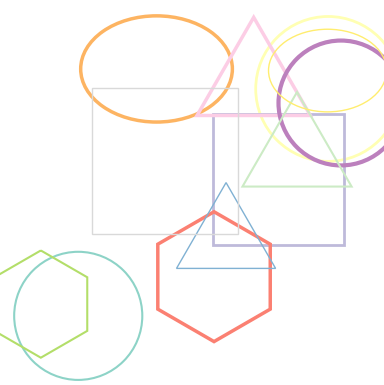[{"shape": "circle", "thickness": 1.5, "radius": 0.83, "center": [0.203, 0.18]}, {"shape": "circle", "thickness": 2, "radius": 0.94, "center": [0.852, 0.769]}, {"shape": "square", "thickness": 2, "radius": 0.85, "center": [0.723, 0.535]}, {"shape": "hexagon", "thickness": 2.5, "radius": 0.84, "center": [0.556, 0.281]}, {"shape": "triangle", "thickness": 1, "radius": 0.74, "center": [0.587, 0.377]}, {"shape": "oval", "thickness": 2.5, "radius": 0.99, "center": [0.407, 0.821]}, {"shape": "hexagon", "thickness": 1.5, "radius": 0.7, "center": [0.106, 0.21]}, {"shape": "triangle", "thickness": 2.5, "radius": 0.85, "center": [0.659, 0.785]}, {"shape": "square", "thickness": 1, "radius": 0.95, "center": [0.429, 0.583]}, {"shape": "circle", "thickness": 3, "radius": 0.81, "center": [0.886, 0.732]}, {"shape": "triangle", "thickness": 1.5, "radius": 0.82, "center": [0.772, 0.597]}, {"shape": "oval", "thickness": 1, "radius": 0.77, "center": [0.851, 0.817]}]